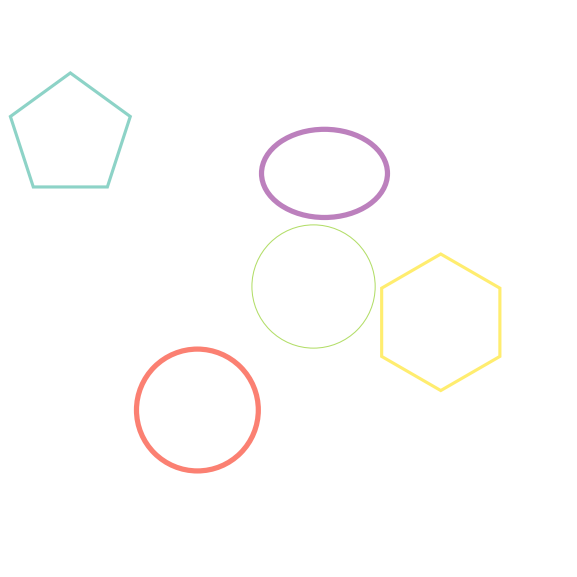[{"shape": "pentagon", "thickness": 1.5, "radius": 0.55, "center": [0.122, 0.764]}, {"shape": "circle", "thickness": 2.5, "radius": 0.53, "center": [0.342, 0.289]}, {"shape": "circle", "thickness": 0.5, "radius": 0.53, "center": [0.543, 0.503]}, {"shape": "oval", "thickness": 2.5, "radius": 0.55, "center": [0.562, 0.699]}, {"shape": "hexagon", "thickness": 1.5, "radius": 0.59, "center": [0.763, 0.441]}]